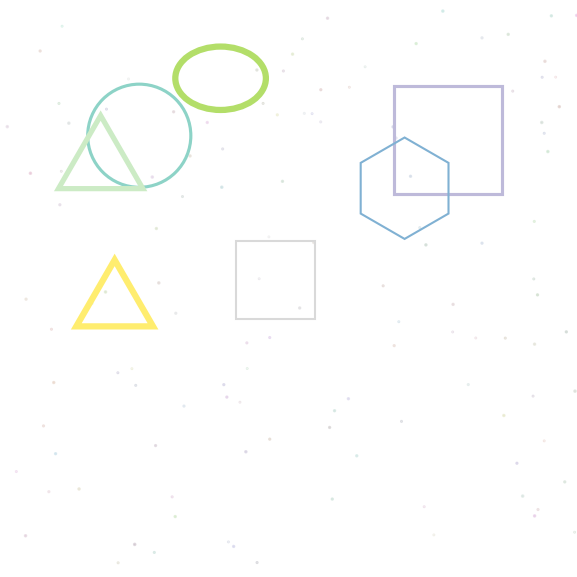[{"shape": "circle", "thickness": 1.5, "radius": 0.45, "center": [0.241, 0.764]}, {"shape": "square", "thickness": 1.5, "radius": 0.47, "center": [0.776, 0.756]}, {"shape": "hexagon", "thickness": 1, "radius": 0.44, "center": [0.701, 0.673]}, {"shape": "oval", "thickness": 3, "radius": 0.39, "center": [0.382, 0.864]}, {"shape": "square", "thickness": 1, "radius": 0.34, "center": [0.477, 0.514]}, {"shape": "triangle", "thickness": 2.5, "radius": 0.42, "center": [0.174, 0.715]}, {"shape": "triangle", "thickness": 3, "radius": 0.38, "center": [0.199, 0.472]}]